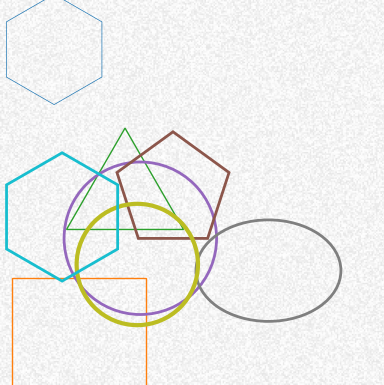[{"shape": "hexagon", "thickness": 0.5, "radius": 0.72, "center": [0.141, 0.872]}, {"shape": "square", "thickness": 1, "radius": 0.87, "center": [0.206, 0.103]}, {"shape": "triangle", "thickness": 1, "radius": 0.88, "center": [0.325, 0.492]}, {"shape": "circle", "thickness": 2, "radius": 0.99, "center": [0.364, 0.381]}, {"shape": "pentagon", "thickness": 2, "radius": 0.77, "center": [0.449, 0.505]}, {"shape": "oval", "thickness": 2, "radius": 0.94, "center": [0.697, 0.297]}, {"shape": "circle", "thickness": 3, "radius": 0.79, "center": [0.357, 0.313]}, {"shape": "hexagon", "thickness": 2, "radius": 0.83, "center": [0.161, 0.437]}]